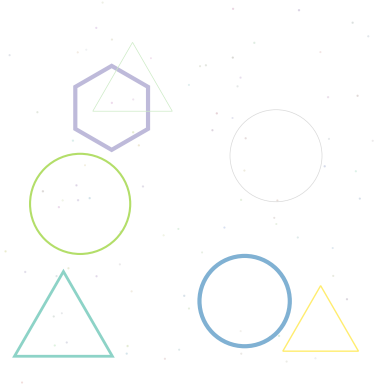[{"shape": "triangle", "thickness": 2, "radius": 0.73, "center": [0.165, 0.148]}, {"shape": "hexagon", "thickness": 3, "radius": 0.55, "center": [0.29, 0.72]}, {"shape": "circle", "thickness": 3, "radius": 0.59, "center": [0.635, 0.218]}, {"shape": "circle", "thickness": 1.5, "radius": 0.65, "center": [0.208, 0.47]}, {"shape": "circle", "thickness": 0.5, "radius": 0.6, "center": [0.717, 0.596]}, {"shape": "triangle", "thickness": 0.5, "radius": 0.6, "center": [0.344, 0.771]}, {"shape": "triangle", "thickness": 1, "radius": 0.57, "center": [0.833, 0.145]}]